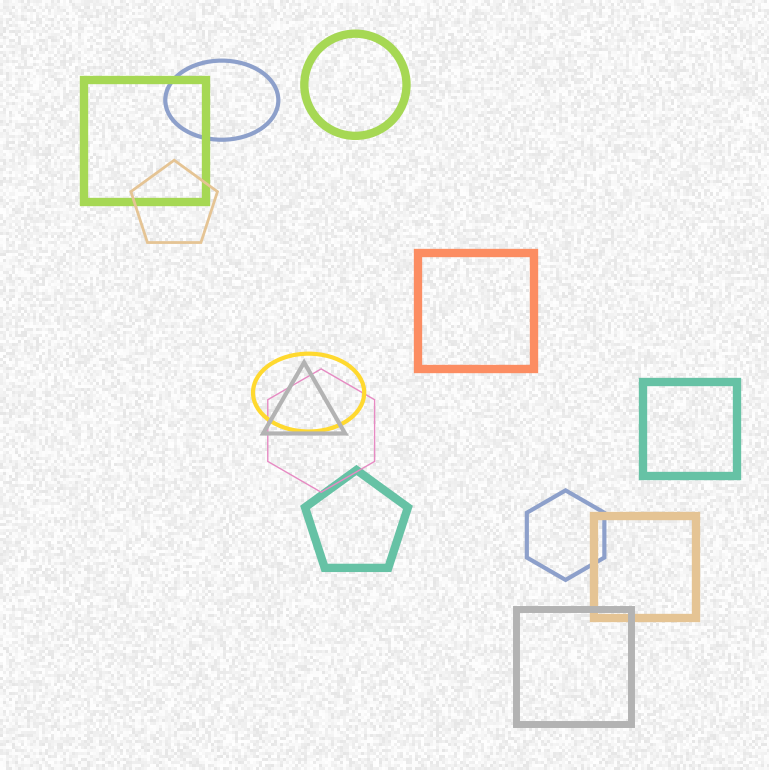[{"shape": "pentagon", "thickness": 3, "radius": 0.35, "center": [0.463, 0.319]}, {"shape": "square", "thickness": 3, "radius": 0.31, "center": [0.896, 0.443]}, {"shape": "square", "thickness": 3, "radius": 0.38, "center": [0.618, 0.596]}, {"shape": "oval", "thickness": 1.5, "radius": 0.37, "center": [0.288, 0.87]}, {"shape": "hexagon", "thickness": 1.5, "radius": 0.29, "center": [0.735, 0.305]}, {"shape": "hexagon", "thickness": 0.5, "radius": 0.4, "center": [0.417, 0.441]}, {"shape": "circle", "thickness": 3, "radius": 0.33, "center": [0.462, 0.89]}, {"shape": "square", "thickness": 3, "radius": 0.4, "center": [0.188, 0.817]}, {"shape": "oval", "thickness": 1.5, "radius": 0.36, "center": [0.401, 0.49]}, {"shape": "square", "thickness": 3, "radius": 0.33, "center": [0.837, 0.263]}, {"shape": "pentagon", "thickness": 1, "radius": 0.3, "center": [0.226, 0.733]}, {"shape": "square", "thickness": 2.5, "radius": 0.37, "center": [0.745, 0.135]}, {"shape": "triangle", "thickness": 1.5, "radius": 0.31, "center": [0.395, 0.468]}]